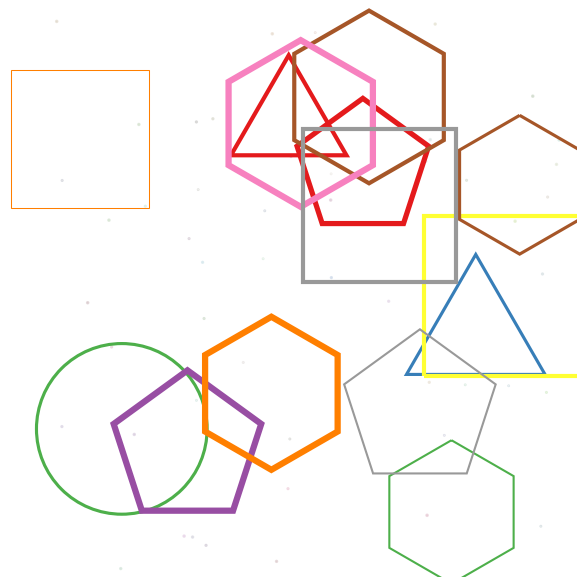[{"shape": "triangle", "thickness": 2, "radius": 0.58, "center": [0.5, 0.788]}, {"shape": "pentagon", "thickness": 2.5, "radius": 0.6, "center": [0.628, 0.709]}, {"shape": "triangle", "thickness": 1.5, "radius": 0.69, "center": [0.824, 0.42]}, {"shape": "hexagon", "thickness": 1, "radius": 0.62, "center": [0.782, 0.113]}, {"shape": "circle", "thickness": 1.5, "radius": 0.74, "center": [0.211, 0.256]}, {"shape": "pentagon", "thickness": 3, "radius": 0.67, "center": [0.325, 0.223]}, {"shape": "square", "thickness": 0.5, "radius": 0.6, "center": [0.138, 0.759]}, {"shape": "hexagon", "thickness": 3, "radius": 0.66, "center": [0.47, 0.318]}, {"shape": "square", "thickness": 2, "radius": 0.69, "center": [0.873, 0.486]}, {"shape": "hexagon", "thickness": 2, "radius": 0.75, "center": [0.639, 0.831]}, {"shape": "hexagon", "thickness": 1.5, "radius": 0.6, "center": [0.9, 0.679]}, {"shape": "hexagon", "thickness": 3, "radius": 0.72, "center": [0.521, 0.785]}, {"shape": "square", "thickness": 2, "radius": 0.66, "center": [0.657, 0.644]}, {"shape": "pentagon", "thickness": 1, "radius": 0.69, "center": [0.727, 0.291]}]